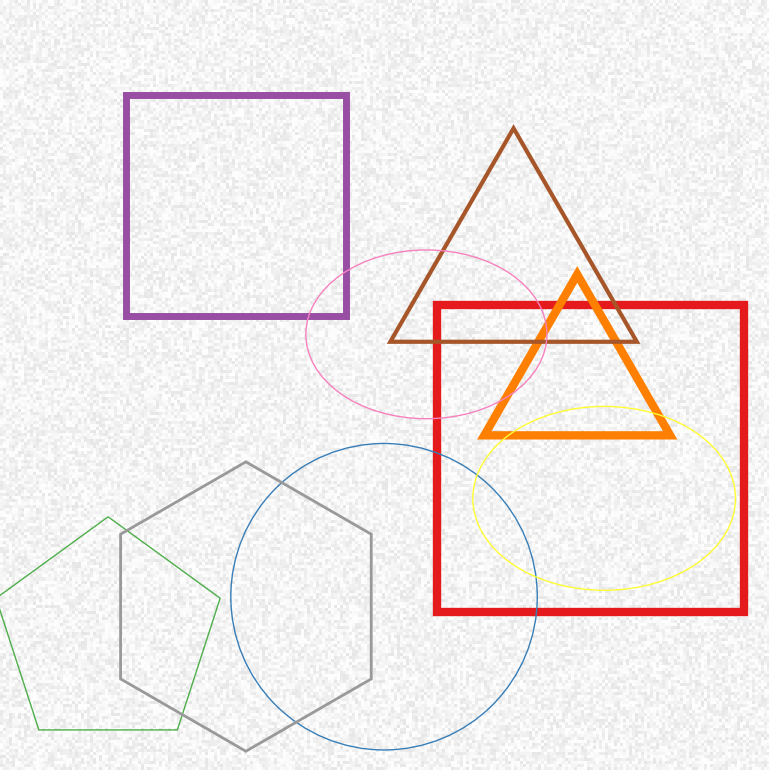[{"shape": "square", "thickness": 3, "radius": 1.0, "center": [0.767, 0.405]}, {"shape": "circle", "thickness": 0.5, "radius": 1.0, "center": [0.499, 0.225]}, {"shape": "pentagon", "thickness": 0.5, "radius": 0.76, "center": [0.14, 0.176]}, {"shape": "square", "thickness": 2.5, "radius": 0.72, "center": [0.306, 0.733]}, {"shape": "triangle", "thickness": 3, "radius": 0.7, "center": [0.75, 0.504]}, {"shape": "oval", "thickness": 0.5, "radius": 0.85, "center": [0.785, 0.353]}, {"shape": "triangle", "thickness": 1.5, "radius": 0.92, "center": [0.667, 0.649]}, {"shape": "oval", "thickness": 0.5, "radius": 0.78, "center": [0.554, 0.566]}, {"shape": "hexagon", "thickness": 1, "radius": 0.94, "center": [0.319, 0.212]}]